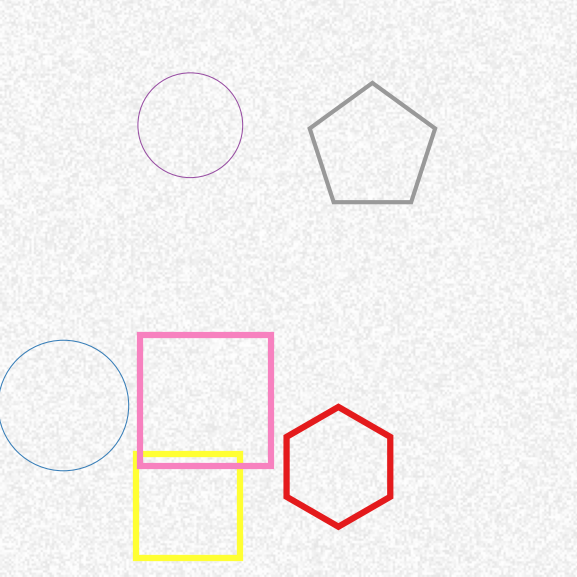[{"shape": "hexagon", "thickness": 3, "radius": 0.52, "center": [0.586, 0.191]}, {"shape": "circle", "thickness": 0.5, "radius": 0.57, "center": [0.11, 0.297]}, {"shape": "circle", "thickness": 0.5, "radius": 0.45, "center": [0.33, 0.782]}, {"shape": "square", "thickness": 3, "radius": 0.45, "center": [0.326, 0.123]}, {"shape": "square", "thickness": 3, "radius": 0.57, "center": [0.355, 0.305]}, {"shape": "pentagon", "thickness": 2, "radius": 0.57, "center": [0.645, 0.741]}]